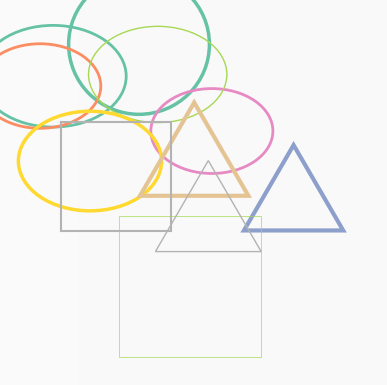[{"shape": "oval", "thickness": 2, "radius": 0.94, "center": [0.137, 0.802]}, {"shape": "circle", "thickness": 2.5, "radius": 0.91, "center": [0.359, 0.885]}, {"shape": "oval", "thickness": 2, "radius": 0.78, "center": [0.103, 0.777]}, {"shape": "triangle", "thickness": 3, "radius": 0.74, "center": [0.758, 0.475]}, {"shape": "oval", "thickness": 2, "radius": 0.79, "center": [0.547, 0.66]}, {"shape": "square", "thickness": 0.5, "radius": 0.91, "center": [0.49, 0.255]}, {"shape": "oval", "thickness": 1, "radius": 0.89, "center": [0.407, 0.807]}, {"shape": "oval", "thickness": 2.5, "radius": 0.92, "center": [0.232, 0.582]}, {"shape": "triangle", "thickness": 3, "radius": 0.81, "center": [0.501, 0.572]}, {"shape": "triangle", "thickness": 1, "radius": 0.79, "center": [0.538, 0.425]}, {"shape": "square", "thickness": 1.5, "radius": 0.71, "center": [0.3, 0.541]}]